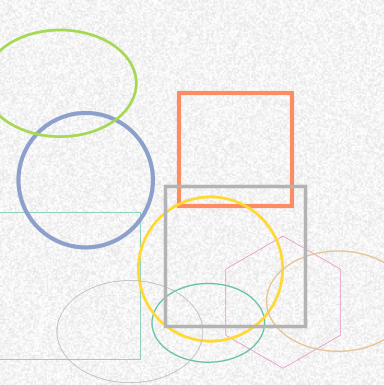[{"shape": "square", "thickness": 0.5, "radius": 0.95, "center": [0.173, 0.258]}, {"shape": "oval", "thickness": 1, "radius": 0.73, "center": [0.541, 0.161]}, {"shape": "square", "thickness": 3, "radius": 0.73, "center": [0.612, 0.612]}, {"shape": "circle", "thickness": 3, "radius": 0.87, "center": [0.223, 0.532]}, {"shape": "hexagon", "thickness": 0.5, "radius": 0.86, "center": [0.735, 0.215]}, {"shape": "oval", "thickness": 2, "radius": 0.99, "center": [0.156, 0.784]}, {"shape": "circle", "thickness": 2, "radius": 0.94, "center": [0.547, 0.301]}, {"shape": "oval", "thickness": 1, "radius": 0.93, "center": [0.878, 0.218]}, {"shape": "square", "thickness": 2.5, "radius": 0.9, "center": [0.61, 0.335]}, {"shape": "oval", "thickness": 0.5, "radius": 0.95, "center": [0.337, 0.139]}]